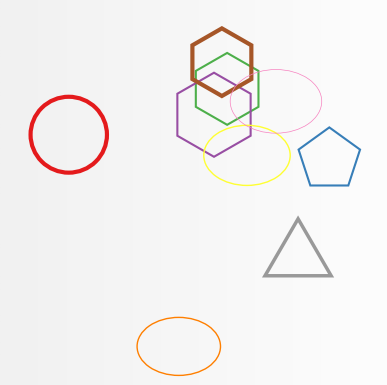[{"shape": "circle", "thickness": 3, "radius": 0.49, "center": [0.177, 0.65]}, {"shape": "pentagon", "thickness": 1.5, "radius": 0.42, "center": [0.85, 0.586]}, {"shape": "hexagon", "thickness": 1.5, "radius": 0.47, "center": [0.586, 0.769]}, {"shape": "hexagon", "thickness": 1.5, "radius": 0.55, "center": [0.552, 0.702]}, {"shape": "oval", "thickness": 1, "radius": 0.54, "center": [0.461, 0.1]}, {"shape": "oval", "thickness": 1, "radius": 0.56, "center": [0.637, 0.596]}, {"shape": "hexagon", "thickness": 3, "radius": 0.44, "center": [0.573, 0.838]}, {"shape": "oval", "thickness": 0.5, "radius": 0.59, "center": [0.712, 0.737]}, {"shape": "triangle", "thickness": 2.5, "radius": 0.49, "center": [0.769, 0.333]}]